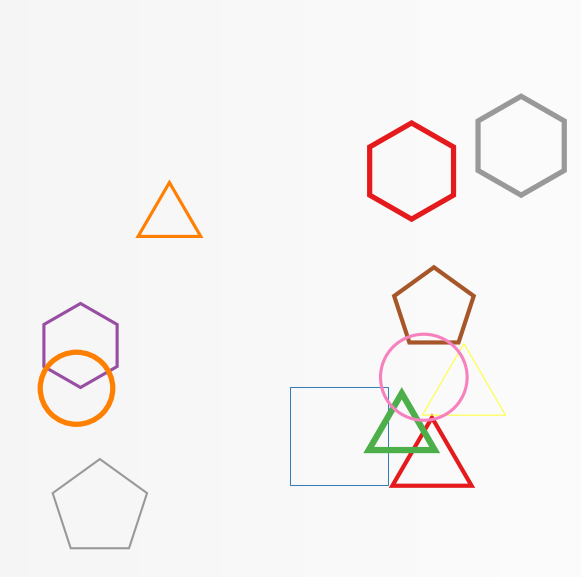[{"shape": "hexagon", "thickness": 2.5, "radius": 0.42, "center": [0.708, 0.703]}, {"shape": "triangle", "thickness": 2, "radius": 0.39, "center": [0.743, 0.197]}, {"shape": "square", "thickness": 0.5, "radius": 0.42, "center": [0.583, 0.244]}, {"shape": "triangle", "thickness": 3, "radius": 0.33, "center": [0.691, 0.253]}, {"shape": "hexagon", "thickness": 1.5, "radius": 0.36, "center": [0.139, 0.401]}, {"shape": "circle", "thickness": 2.5, "radius": 0.31, "center": [0.132, 0.327]}, {"shape": "triangle", "thickness": 1.5, "radius": 0.31, "center": [0.291, 0.621]}, {"shape": "triangle", "thickness": 0.5, "radius": 0.41, "center": [0.798, 0.322]}, {"shape": "pentagon", "thickness": 2, "radius": 0.36, "center": [0.747, 0.464]}, {"shape": "circle", "thickness": 1.5, "radius": 0.37, "center": [0.729, 0.346]}, {"shape": "hexagon", "thickness": 2.5, "radius": 0.43, "center": [0.897, 0.747]}, {"shape": "pentagon", "thickness": 1, "radius": 0.43, "center": [0.172, 0.119]}]